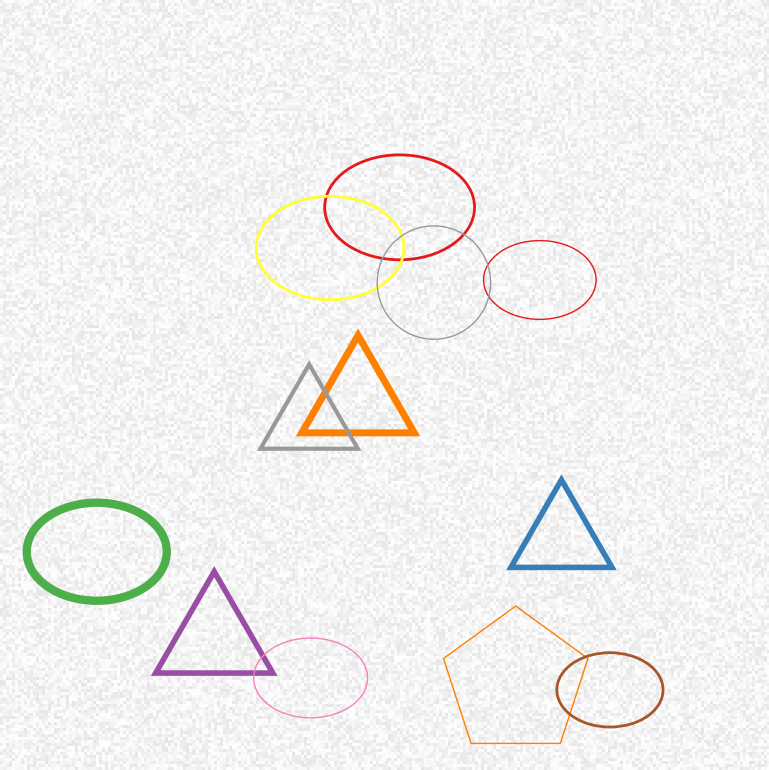[{"shape": "oval", "thickness": 1, "radius": 0.49, "center": [0.519, 0.731]}, {"shape": "oval", "thickness": 0.5, "radius": 0.37, "center": [0.701, 0.636]}, {"shape": "triangle", "thickness": 2, "radius": 0.38, "center": [0.729, 0.301]}, {"shape": "oval", "thickness": 3, "radius": 0.45, "center": [0.126, 0.283]}, {"shape": "triangle", "thickness": 2, "radius": 0.44, "center": [0.278, 0.17]}, {"shape": "pentagon", "thickness": 0.5, "radius": 0.49, "center": [0.67, 0.114]}, {"shape": "triangle", "thickness": 2.5, "radius": 0.42, "center": [0.465, 0.48]}, {"shape": "oval", "thickness": 1, "radius": 0.48, "center": [0.429, 0.678]}, {"shape": "oval", "thickness": 1, "radius": 0.34, "center": [0.792, 0.104]}, {"shape": "oval", "thickness": 0.5, "radius": 0.37, "center": [0.403, 0.12]}, {"shape": "triangle", "thickness": 1.5, "radius": 0.37, "center": [0.402, 0.454]}, {"shape": "circle", "thickness": 0.5, "radius": 0.37, "center": [0.563, 0.633]}]